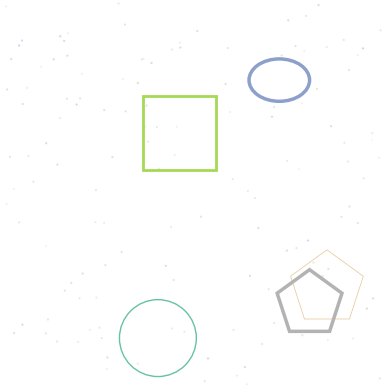[{"shape": "circle", "thickness": 1, "radius": 0.5, "center": [0.41, 0.122]}, {"shape": "oval", "thickness": 2.5, "radius": 0.39, "center": [0.725, 0.792]}, {"shape": "square", "thickness": 2, "radius": 0.48, "center": [0.466, 0.655]}, {"shape": "pentagon", "thickness": 0.5, "radius": 0.5, "center": [0.849, 0.252]}, {"shape": "pentagon", "thickness": 2.5, "radius": 0.44, "center": [0.804, 0.211]}]